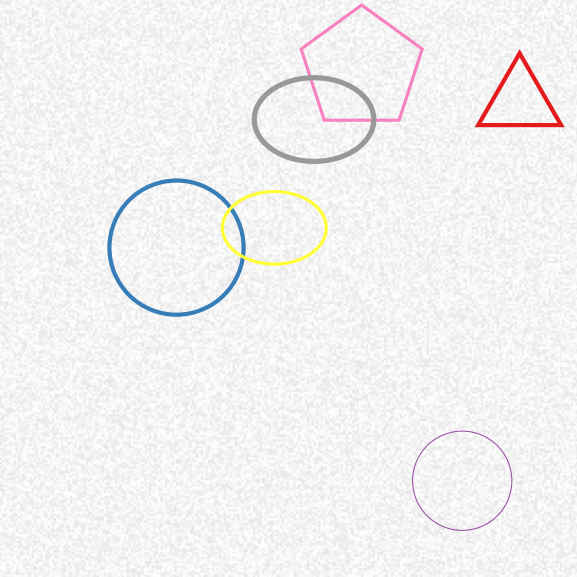[{"shape": "triangle", "thickness": 2, "radius": 0.41, "center": [0.9, 0.824]}, {"shape": "circle", "thickness": 2, "radius": 0.58, "center": [0.306, 0.57]}, {"shape": "circle", "thickness": 0.5, "radius": 0.43, "center": [0.8, 0.167]}, {"shape": "oval", "thickness": 1.5, "radius": 0.45, "center": [0.475, 0.605]}, {"shape": "pentagon", "thickness": 1.5, "radius": 0.55, "center": [0.626, 0.88]}, {"shape": "oval", "thickness": 2.5, "radius": 0.52, "center": [0.544, 0.792]}]